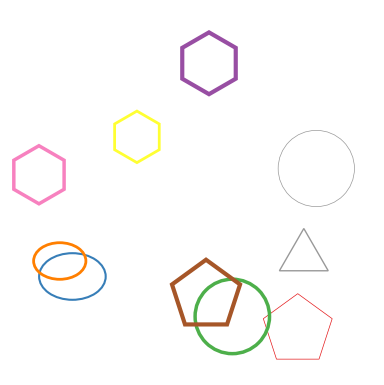[{"shape": "pentagon", "thickness": 0.5, "radius": 0.47, "center": [0.773, 0.143]}, {"shape": "oval", "thickness": 1.5, "radius": 0.43, "center": [0.188, 0.282]}, {"shape": "circle", "thickness": 2.5, "radius": 0.48, "center": [0.603, 0.178]}, {"shape": "hexagon", "thickness": 3, "radius": 0.4, "center": [0.543, 0.836]}, {"shape": "oval", "thickness": 2, "radius": 0.34, "center": [0.155, 0.322]}, {"shape": "hexagon", "thickness": 2, "radius": 0.33, "center": [0.356, 0.645]}, {"shape": "pentagon", "thickness": 3, "radius": 0.46, "center": [0.535, 0.232]}, {"shape": "hexagon", "thickness": 2.5, "radius": 0.38, "center": [0.101, 0.546]}, {"shape": "triangle", "thickness": 1, "radius": 0.37, "center": [0.789, 0.333]}, {"shape": "circle", "thickness": 0.5, "radius": 0.5, "center": [0.822, 0.562]}]